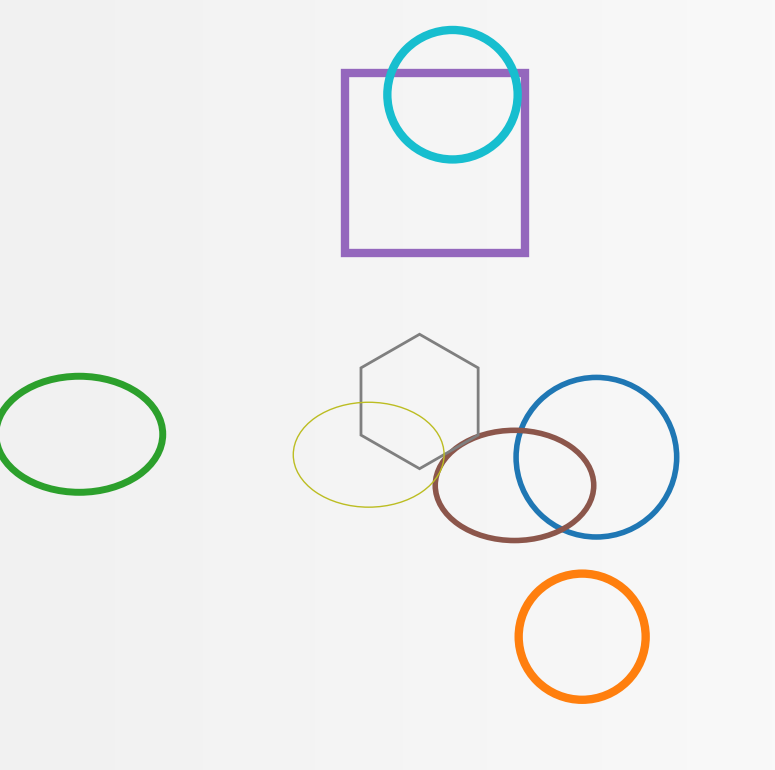[{"shape": "circle", "thickness": 2, "radius": 0.52, "center": [0.77, 0.406]}, {"shape": "circle", "thickness": 3, "radius": 0.41, "center": [0.751, 0.173]}, {"shape": "oval", "thickness": 2.5, "radius": 0.54, "center": [0.102, 0.436]}, {"shape": "square", "thickness": 3, "radius": 0.58, "center": [0.561, 0.788]}, {"shape": "oval", "thickness": 2, "radius": 0.51, "center": [0.664, 0.37]}, {"shape": "hexagon", "thickness": 1, "radius": 0.44, "center": [0.541, 0.479]}, {"shape": "oval", "thickness": 0.5, "radius": 0.49, "center": [0.476, 0.409]}, {"shape": "circle", "thickness": 3, "radius": 0.42, "center": [0.584, 0.877]}]